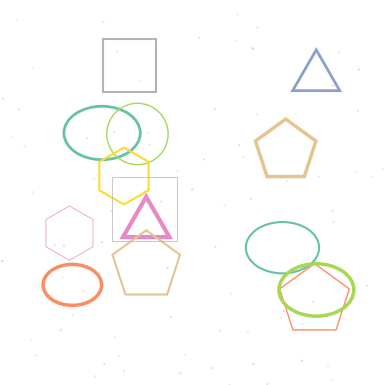[{"shape": "oval", "thickness": 2, "radius": 0.5, "center": [0.265, 0.655]}, {"shape": "oval", "thickness": 1.5, "radius": 0.48, "center": [0.734, 0.357]}, {"shape": "pentagon", "thickness": 1, "radius": 0.48, "center": [0.817, 0.22]}, {"shape": "oval", "thickness": 2.5, "radius": 0.38, "center": [0.188, 0.26]}, {"shape": "triangle", "thickness": 2, "radius": 0.35, "center": [0.821, 0.8]}, {"shape": "hexagon", "thickness": 0.5, "radius": 0.35, "center": [0.18, 0.395]}, {"shape": "triangle", "thickness": 3, "radius": 0.35, "center": [0.38, 0.419]}, {"shape": "circle", "thickness": 1, "radius": 0.4, "center": [0.357, 0.652]}, {"shape": "oval", "thickness": 2.5, "radius": 0.49, "center": [0.822, 0.247]}, {"shape": "hexagon", "thickness": 1.5, "radius": 0.37, "center": [0.322, 0.543]}, {"shape": "pentagon", "thickness": 1.5, "radius": 0.46, "center": [0.38, 0.31]}, {"shape": "pentagon", "thickness": 2.5, "radius": 0.41, "center": [0.742, 0.608]}, {"shape": "square", "thickness": 1.5, "radius": 0.34, "center": [0.337, 0.83]}, {"shape": "square", "thickness": 0.5, "radius": 0.42, "center": [0.375, 0.457]}]